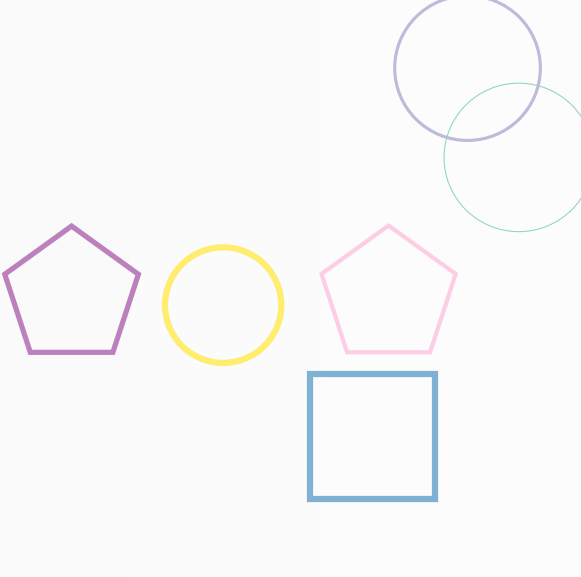[{"shape": "circle", "thickness": 0.5, "radius": 0.64, "center": [0.893, 0.727]}, {"shape": "circle", "thickness": 1.5, "radius": 0.63, "center": [0.804, 0.881]}, {"shape": "square", "thickness": 3, "radius": 0.54, "center": [0.641, 0.243]}, {"shape": "pentagon", "thickness": 2, "radius": 0.61, "center": [0.669, 0.487]}, {"shape": "pentagon", "thickness": 2.5, "radius": 0.6, "center": [0.123, 0.487]}, {"shape": "circle", "thickness": 3, "radius": 0.5, "center": [0.384, 0.471]}]